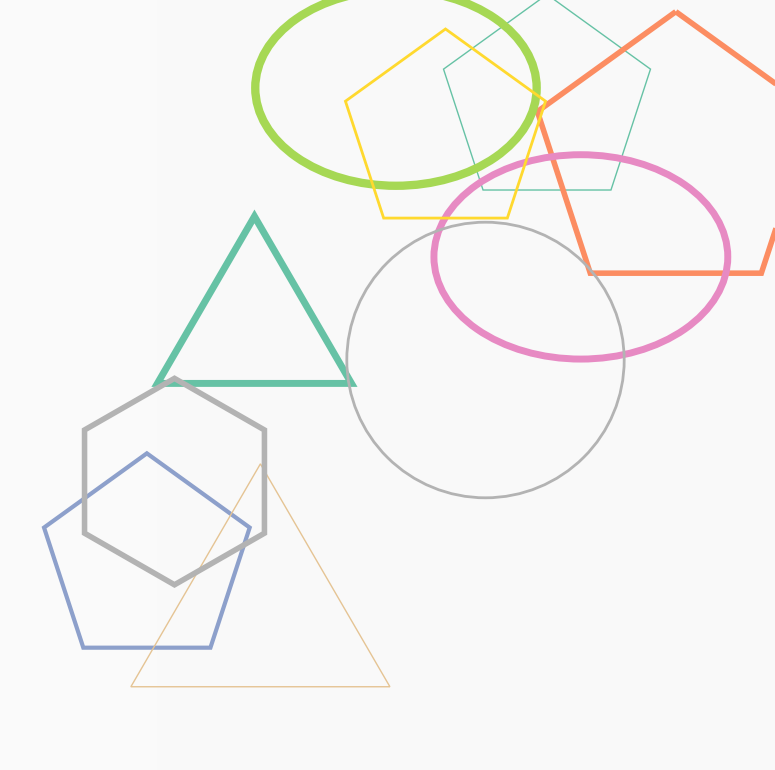[{"shape": "triangle", "thickness": 2.5, "radius": 0.72, "center": [0.328, 0.574]}, {"shape": "pentagon", "thickness": 0.5, "radius": 0.7, "center": [0.706, 0.867]}, {"shape": "pentagon", "thickness": 2, "radius": 0.94, "center": [0.872, 0.797]}, {"shape": "pentagon", "thickness": 1.5, "radius": 0.7, "center": [0.19, 0.272]}, {"shape": "oval", "thickness": 2.5, "radius": 0.95, "center": [0.749, 0.666]}, {"shape": "oval", "thickness": 3, "radius": 0.91, "center": [0.511, 0.886]}, {"shape": "pentagon", "thickness": 1, "radius": 0.68, "center": [0.575, 0.827]}, {"shape": "triangle", "thickness": 0.5, "radius": 0.96, "center": [0.336, 0.205]}, {"shape": "hexagon", "thickness": 2, "radius": 0.67, "center": [0.225, 0.375]}, {"shape": "circle", "thickness": 1, "radius": 0.89, "center": [0.626, 0.532]}]